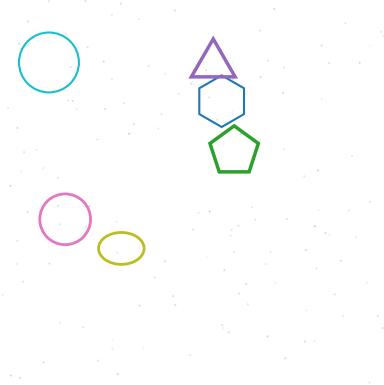[{"shape": "hexagon", "thickness": 1.5, "radius": 0.34, "center": [0.576, 0.737]}, {"shape": "pentagon", "thickness": 2.5, "radius": 0.33, "center": [0.608, 0.607]}, {"shape": "triangle", "thickness": 2.5, "radius": 0.33, "center": [0.554, 0.833]}, {"shape": "circle", "thickness": 2, "radius": 0.33, "center": [0.169, 0.43]}, {"shape": "oval", "thickness": 2, "radius": 0.3, "center": [0.315, 0.355]}, {"shape": "circle", "thickness": 1.5, "radius": 0.39, "center": [0.127, 0.838]}]